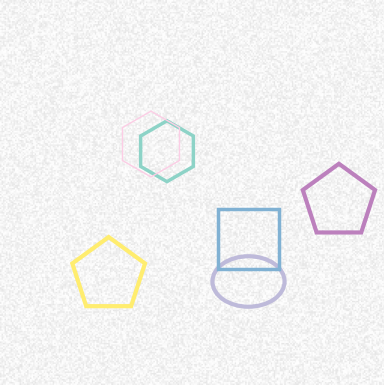[{"shape": "hexagon", "thickness": 2.5, "radius": 0.4, "center": [0.434, 0.607]}, {"shape": "oval", "thickness": 3, "radius": 0.47, "center": [0.645, 0.269]}, {"shape": "square", "thickness": 2.5, "radius": 0.39, "center": [0.646, 0.379]}, {"shape": "hexagon", "thickness": 1, "radius": 0.43, "center": [0.392, 0.626]}, {"shape": "pentagon", "thickness": 3, "radius": 0.49, "center": [0.88, 0.476]}, {"shape": "pentagon", "thickness": 3, "radius": 0.5, "center": [0.282, 0.285]}]